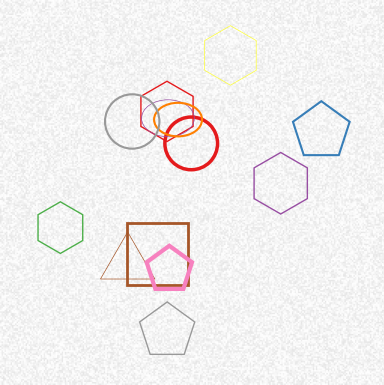[{"shape": "circle", "thickness": 2.5, "radius": 0.34, "center": [0.497, 0.628]}, {"shape": "hexagon", "thickness": 1, "radius": 0.39, "center": [0.434, 0.711]}, {"shape": "pentagon", "thickness": 1.5, "radius": 0.39, "center": [0.835, 0.66]}, {"shape": "hexagon", "thickness": 1, "radius": 0.34, "center": [0.157, 0.409]}, {"shape": "hexagon", "thickness": 1, "radius": 0.4, "center": [0.729, 0.524]}, {"shape": "oval", "thickness": 0.5, "radius": 0.34, "center": [0.436, 0.693]}, {"shape": "oval", "thickness": 1.5, "radius": 0.31, "center": [0.462, 0.689]}, {"shape": "hexagon", "thickness": 0.5, "radius": 0.39, "center": [0.599, 0.856]}, {"shape": "triangle", "thickness": 0.5, "radius": 0.41, "center": [0.332, 0.316]}, {"shape": "square", "thickness": 2, "radius": 0.4, "center": [0.409, 0.341]}, {"shape": "pentagon", "thickness": 3, "radius": 0.31, "center": [0.44, 0.3]}, {"shape": "pentagon", "thickness": 1, "radius": 0.38, "center": [0.434, 0.14]}, {"shape": "circle", "thickness": 1.5, "radius": 0.35, "center": [0.343, 0.684]}]